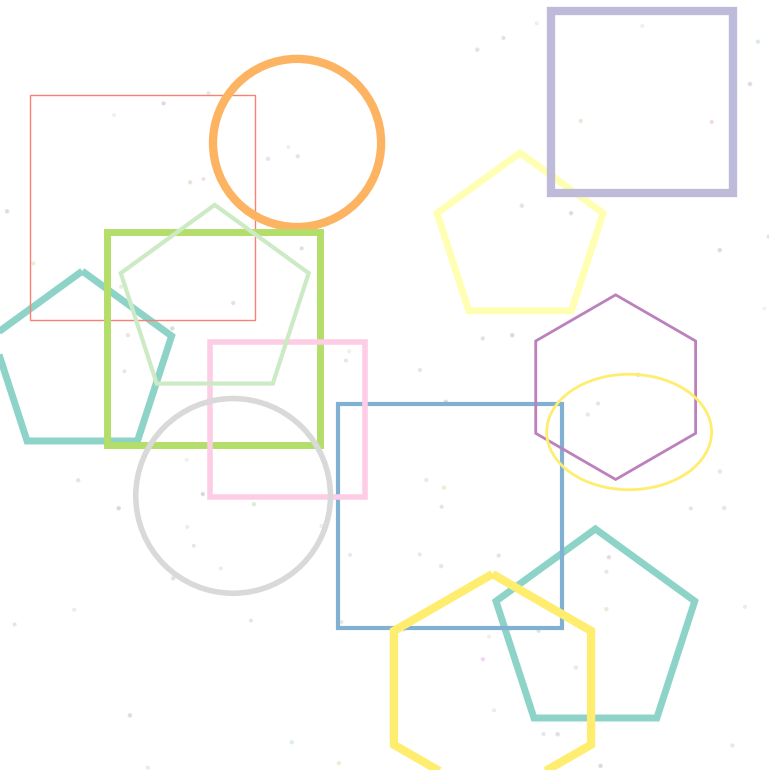[{"shape": "pentagon", "thickness": 2.5, "radius": 0.68, "center": [0.773, 0.177]}, {"shape": "pentagon", "thickness": 2.5, "radius": 0.61, "center": [0.107, 0.526]}, {"shape": "pentagon", "thickness": 2.5, "radius": 0.57, "center": [0.675, 0.688]}, {"shape": "square", "thickness": 3, "radius": 0.59, "center": [0.834, 0.868]}, {"shape": "square", "thickness": 0.5, "radius": 0.73, "center": [0.185, 0.73]}, {"shape": "square", "thickness": 1.5, "radius": 0.73, "center": [0.585, 0.33]}, {"shape": "circle", "thickness": 3, "radius": 0.55, "center": [0.386, 0.814]}, {"shape": "square", "thickness": 2.5, "radius": 0.69, "center": [0.277, 0.56]}, {"shape": "square", "thickness": 2, "radius": 0.5, "center": [0.373, 0.455]}, {"shape": "circle", "thickness": 2, "radius": 0.63, "center": [0.303, 0.356]}, {"shape": "hexagon", "thickness": 1, "radius": 0.6, "center": [0.8, 0.497]}, {"shape": "pentagon", "thickness": 1.5, "radius": 0.64, "center": [0.279, 0.606]}, {"shape": "hexagon", "thickness": 3, "radius": 0.74, "center": [0.64, 0.107]}, {"shape": "oval", "thickness": 1, "radius": 0.54, "center": [0.817, 0.439]}]